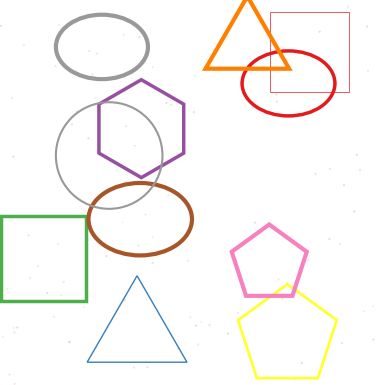[{"shape": "oval", "thickness": 2.5, "radius": 0.6, "center": [0.749, 0.783]}, {"shape": "square", "thickness": 0.5, "radius": 0.52, "center": [0.803, 0.865]}, {"shape": "triangle", "thickness": 1, "radius": 0.75, "center": [0.356, 0.134]}, {"shape": "square", "thickness": 2.5, "radius": 0.55, "center": [0.113, 0.328]}, {"shape": "hexagon", "thickness": 2.5, "radius": 0.64, "center": [0.367, 0.666]}, {"shape": "triangle", "thickness": 3, "radius": 0.63, "center": [0.642, 0.884]}, {"shape": "pentagon", "thickness": 2, "radius": 0.67, "center": [0.747, 0.127]}, {"shape": "oval", "thickness": 3, "radius": 0.67, "center": [0.364, 0.431]}, {"shape": "pentagon", "thickness": 3, "radius": 0.51, "center": [0.699, 0.314]}, {"shape": "oval", "thickness": 3, "radius": 0.6, "center": [0.265, 0.878]}, {"shape": "circle", "thickness": 1.5, "radius": 0.69, "center": [0.284, 0.596]}]